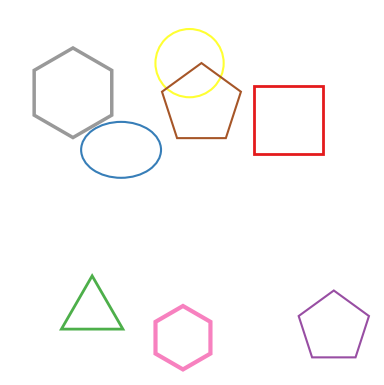[{"shape": "square", "thickness": 2, "radius": 0.45, "center": [0.749, 0.688]}, {"shape": "oval", "thickness": 1.5, "radius": 0.52, "center": [0.314, 0.611]}, {"shape": "triangle", "thickness": 2, "radius": 0.46, "center": [0.239, 0.191]}, {"shape": "pentagon", "thickness": 1.5, "radius": 0.48, "center": [0.867, 0.149]}, {"shape": "circle", "thickness": 1.5, "radius": 0.44, "center": [0.492, 0.836]}, {"shape": "pentagon", "thickness": 1.5, "radius": 0.54, "center": [0.523, 0.728]}, {"shape": "hexagon", "thickness": 3, "radius": 0.41, "center": [0.475, 0.123]}, {"shape": "hexagon", "thickness": 2.5, "radius": 0.58, "center": [0.19, 0.759]}]